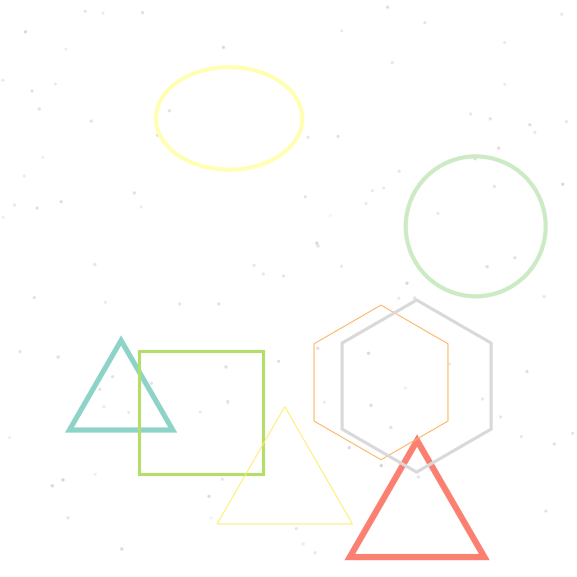[{"shape": "triangle", "thickness": 2.5, "radius": 0.52, "center": [0.21, 0.306]}, {"shape": "oval", "thickness": 2, "radius": 0.63, "center": [0.397, 0.794]}, {"shape": "triangle", "thickness": 3, "radius": 0.67, "center": [0.722, 0.102]}, {"shape": "hexagon", "thickness": 0.5, "radius": 0.67, "center": [0.66, 0.337]}, {"shape": "square", "thickness": 1.5, "radius": 0.53, "center": [0.348, 0.285]}, {"shape": "hexagon", "thickness": 1.5, "radius": 0.74, "center": [0.721, 0.331]}, {"shape": "circle", "thickness": 2, "radius": 0.61, "center": [0.824, 0.607]}, {"shape": "triangle", "thickness": 0.5, "radius": 0.68, "center": [0.493, 0.16]}]